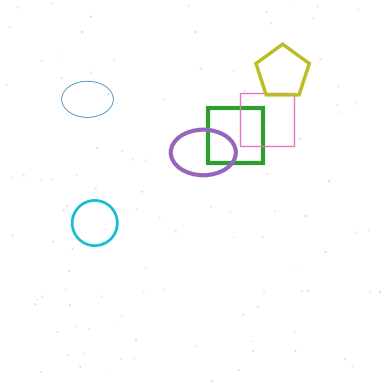[{"shape": "oval", "thickness": 0.5, "radius": 0.34, "center": [0.227, 0.742]}, {"shape": "square", "thickness": 3, "radius": 0.36, "center": [0.611, 0.647]}, {"shape": "oval", "thickness": 3, "radius": 0.42, "center": [0.528, 0.604]}, {"shape": "square", "thickness": 1, "radius": 0.35, "center": [0.693, 0.689]}, {"shape": "pentagon", "thickness": 2.5, "radius": 0.36, "center": [0.734, 0.813]}, {"shape": "circle", "thickness": 2, "radius": 0.29, "center": [0.246, 0.421]}]